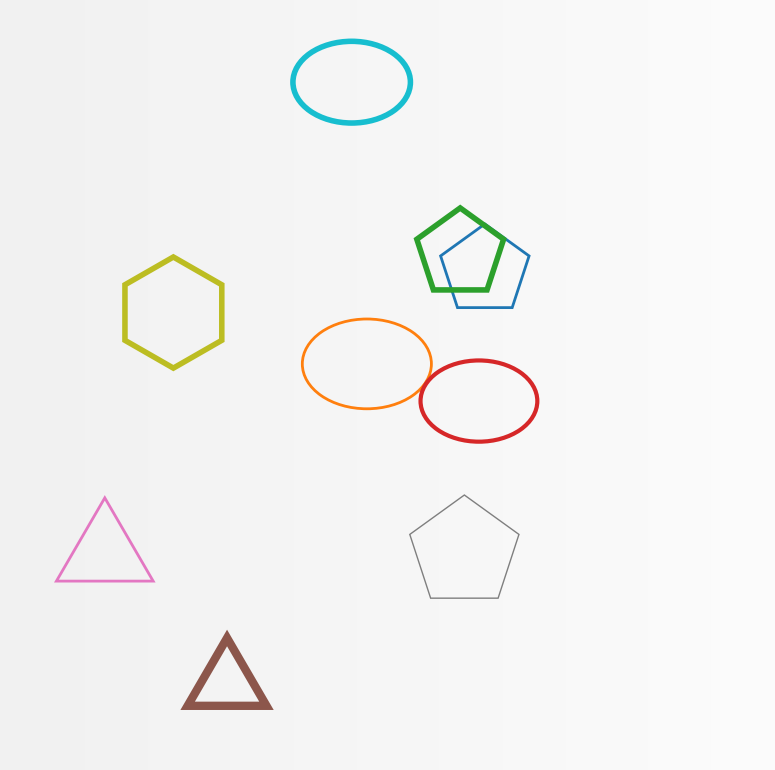[{"shape": "pentagon", "thickness": 1, "radius": 0.3, "center": [0.626, 0.649]}, {"shape": "oval", "thickness": 1, "radius": 0.42, "center": [0.473, 0.527]}, {"shape": "pentagon", "thickness": 2, "radius": 0.29, "center": [0.594, 0.671]}, {"shape": "oval", "thickness": 1.5, "radius": 0.38, "center": [0.618, 0.479]}, {"shape": "triangle", "thickness": 3, "radius": 0.29, "center": [0.293, 0.113]}, {"shape": "triangle", "thickness": 1, "radius": 0.36, "center": [0.135, 0.281]}, {"shape": "pentagon", "thickness": 0.5, "radius": 0.37, "center": [0.599, 0.283]}, {"shape": "hexagon", "thickness": 2, "radius": 0.36, "center": [0.224, 0.594]}, {"shape": "oval", "thickness": 2, "radius": 0.38, "center": [0.454, 0.893]}]